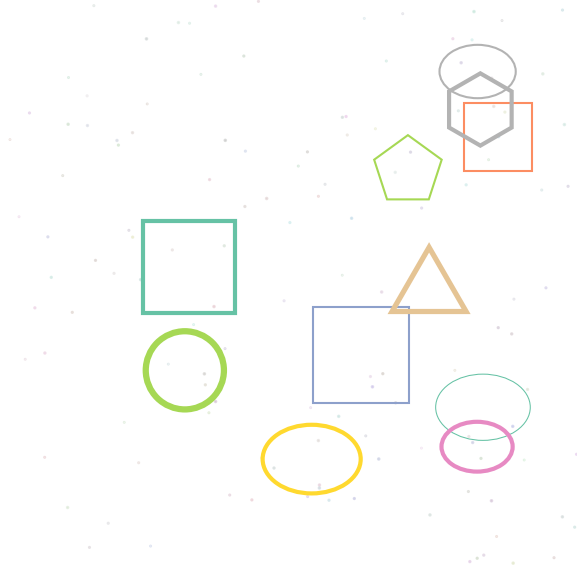[{"shape": "square", "thickness": 2, "radius": 0.4, "center": [0.328, 0.537]}, {"shape": "oval", "thickness": 0.5, "radius": 0.41, "center": [0.836, 0.294]}, {"shape": "square", "thickness": 1, "radius": 0.3, "center": [0.862, 0.761]}, {"shape": "square", "thickness": 1, "radius": 0.42, "center": [0.625, 0.385]}, {"shape": "oval", "thickness": 2, "radius": 0.31, "center": [0.826, 0.226]}, {"shape": "circle", "thickness": 3, "radius": 0.34, "center": [0.32, 0.358]}, {"shape": "pentagon", "thickness": 1, "radius": 0.31, "center": [0.706, 0.704]}, {"shape": "oval", "thickness": 2, "radius": 0.42, "center": [0.54, 0.204]}, {"shape": "triangle", "thickness": 2.5, "radius": 0.37, "center": [0.743, 0.497]}, {"shape": "hexagon", "thickness": 2, "radius": 0.31, "center": [0.832, 0.81]}, {"shape": "oval", "thickness": 1, "radius": 0.33, "center": [0.827, 0.875]}]